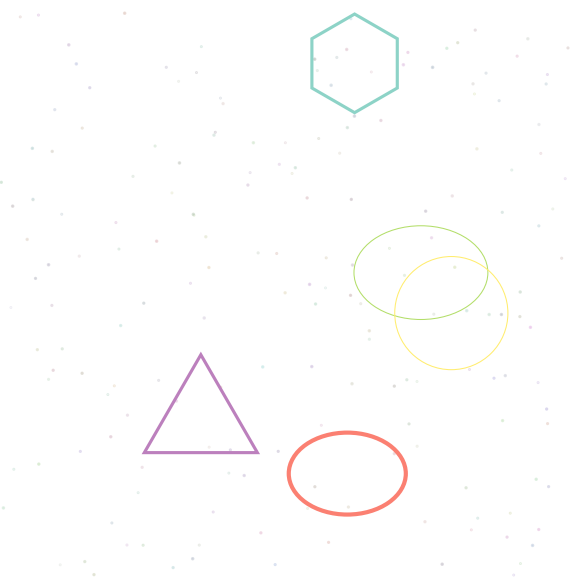[{"shape": "hexagon", "thickness": 1.5, "radius": 0.43, "center": [0.614, 0.889]}, {"shape": "oval", "thickness": 2, "radius": 0.51, "center": [0.601, 0.179]}, {"shape": "oval", "thickness": 0.5, "radius": 0.58, "center": [0.729, 0.527]}, {"shape": "triangle", "thickness": 1.5, "radius": 0.56, "center": [0.348, 0.272]}, {"shape": "circle", "thickness": 0.5, "radius": 0.49, "center": [0.782, 0.457]}]